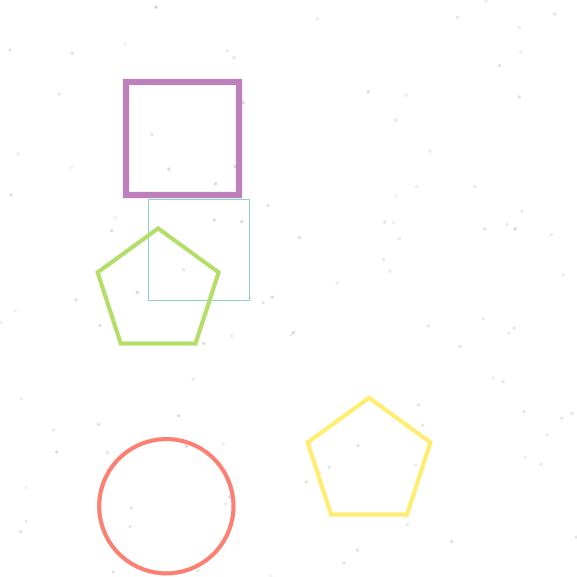[{"shape": "square", "thickness": 0.5, "radius": 0.44, "center": [0.343, 0.567]}, {"shape": "circle", "thickness": 2, "radius": 0.58, "center": [0.288, 0.123]}, {"shape": "pentagon", "thickness": 2, "radius": 0.55, "center": [0.274, 0.493]}, {"shape": "square", "thickness": 3, "radius": 0.49, "center": [0.316, 0.759]}, {"shape": "pentagon", "thickness": 2, "radius": 0.56, "center": [0.639, 0.198]}]